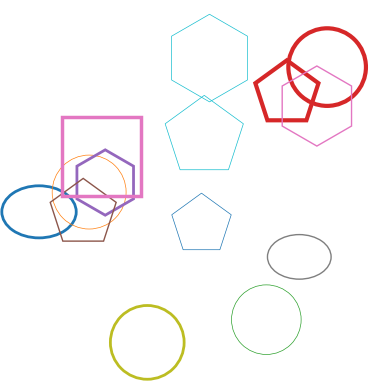[{"shape": "oval", "thickness": 2, "radius": 0.48, "center": [0.101, 0.45]}, {"shape": "pentagon", "thickness": 0.5, "radius": 0.41, "center": [0.523, 0.417]}, {"shape": "circle", "thickness": 0.5, "radius": 0.48, "center": [0.232, 0.501]}, {"shape": "circle", "thickness": 0.5, "radius": 0.45, "center": [0.692, 0.17]}, {"shape": "pentagon", "thickness": 3, "radius": 0.43, "center": [0.745, 0.757]}, {"shape": "circle", "thickness": 3, "radius": 0.5, "center": [0.85, 0.826]}, {"shape": "hexagon", "thickness": 2, "radius": 0.42, "center": [0.273, 0.526]}, {"shape": "pentagon", "thickness": 1, "radius": 0.45, "center": [0.216, 0.447]}, {"shape": "hexagon", "thickness": 1, "radius": 0.52, "center": [0.823, 0.725]}, {"shape": "square", "thickness": 2.5, "radius": 0.51, "center": [0.263, 0.594]}, {"shape": "oval", "thickness": 1, "radius": 0.41, "center": [0.777, 0.333]}, {"shape": "circle", "thickness": 2, "radius": 0.48, "center": [0.382, 0.111]}, {"shape": "pentagon", "thickness": 0.5, "radius": 0.53, "center": [0.531, 0.646]}, {"shape": "hexagon", "thickness": 0.5, "radius": 0.57, "center": [0.544, 0.849]}]